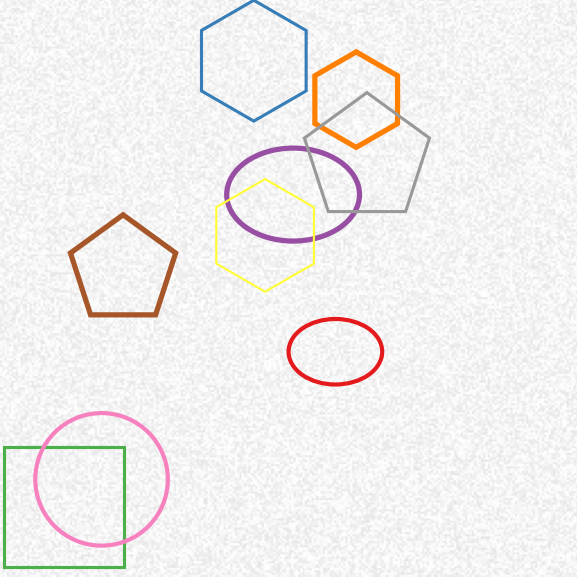[{"shape": "oval", "thickness": 2, "radius": 0.41, "center": [0.581, 0.39]}, {"shape": "hexagon", "thickness": 1.5, "radius": 0.52, "center": [0.439, 0.894]}, {"shape": "square", "thickness": 1.5, "radius": 0.52, "center": [0.11, 0.122]}, {"shape": "oval", "thickness": 2.5, "radius": 0.57, "center": [0.508, 0.662]}, {"shape": "hexagon", "thickness": 2.5, "radius": 0.41, "center": [0.617, 0.827]}, {"shape": "hexagon", "thickness": 1, "radius": 0.49, "center": [0.459, 0.592]}, {"shape": "pentagon", "thickness": 2.5, "radius": 0.48, "center": [0.213, 0.531]}, {"shape": "circle", "thickness": 2, "radius": 0.57, "center": [0.176, 0.169]}, {"shape": "pentagon", "thickness": 1.5, "radius": 0.57, "center": [0.635, 0.725]}]